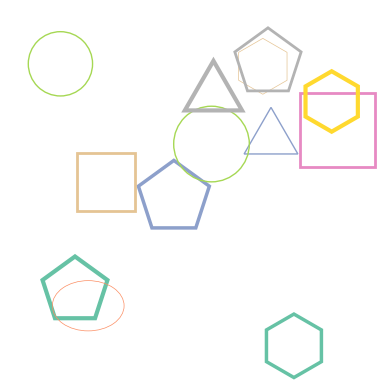[{"shape": "pentagon", "thickness": 3, "radius": 0.44, "center": [0.195, 0.245]}, {"shape": "hexagon", "thickness": 2.5, "radius": 0.41, "center": [0.763, 0.102]}, {"shape": "oval", "thickness": 0.5, "radius": 0.47, "center": [0.229, 0.206]}, {"shape": "pentagon", "thickness": 2.5, "radius": 0.48, "center": [0.452, 0.486]}, {"shape": "triangle", "thickness": 1, "radius": 0.4, "center": [0.704, 0.64]}, {"shape": "square", "thickness": 2, "radius": 0.48, "center": [0.877, 0.662]}, {"shape": "circle", "thickness": 1, "radius": 0.49, "center": [0.549, 0.626]}, {"shape": "circle", "thickness": 1, "radius": 0.42, "center": [0.157, 0.834]}, {"shape": "hexagon", "thickness": 3, "radius": 0.39, "center": [0.862, 0.736]}, {"shape": "hexagon", "thickness": 0.5, "radius": 0.36, "center": [0.683, 0.828]}, {"shape": "square", "thickness": 2, "radius": 0.38, "center": [0.276, 0.528]}, {"shape": "triangle", "thickness": 3, "radius": 0.43, "center": [0.554, 0.756]}, {"shape": "pentagon", "thickness": 2, "radius": 0.45, "center": [0.696, 0.837]}]